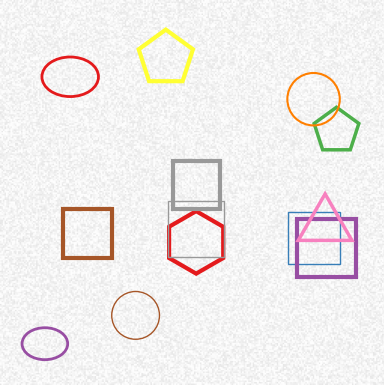[{"shape": "hexagon", "thickness": 3, "radius": 0.41, "center": [0.51, 0.37]}, {"shape": "oval", "thickness": 2, "radius": 0.37, "center": [0.182, 0.801]}, {"shape": "square", "thickness": 1, "radius": 0.34, "center": [0.816, 0.381]}, {"shape": "pentagon", "thickness": 2.5, "radius": 0.31, "center": [0.874, 0.66]}, {"shape": "square", "thickness": 3, "radius": 0.38, "center": [0.848, 0.356]}, {"shape": "oval", "thickness": 2, "radius": 0.3, "center": [0.117, 0.107]}, {"shape": "circle", "thickness": 1.5, "radius": 0.34, "center": [0.814, 0.742]}, {"shape": "pentagon", "thickness": 3, "radius": 0.37, "center": [0.431, 0.849]}, {"shape": "circle", "thickness": 1, "radius": 0.31, "center": [0.352, 0.181]}, {"shape": "square", "thickness": 3, "radius": 0.32, "center": [0.227, 0.394]}, {"shape": "triangle", "thickness": 2.5, "radius": 0.4, "center": [0.844, 0.416]}, {"shape": "square", "thickness": 1, "radius": 0.36, "center": [0.508, 0.405]}, {"shape": "square", "thickness": 3, "radius": 0.31, "center": [0.511, 0.519]}]